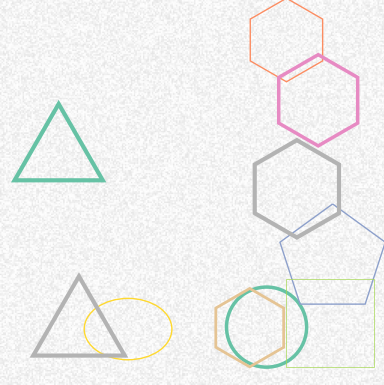[{"shape": "triangle", "thickness": 3, "radius": 0.66, "center": [0.152, 0.598]}, {"shape": "circle", "thickness": 2.5, "radius": 0.52, "center": [0.692, 0.15]}, {"shape": "hexagon", "thickness": 1, "radius": 0.54, "center": [0.744, 0.896]}, {"shape": "pentagon", "thickness": 1, "radius": 0.72, "center": [0.864, 0.326]}, {"shape": "hexagon", "thickness": 2.5, "radius": 0.59, "center": [0.826, 0.74]}, {"shape": "square", "thickness": 0.5, "radius": 0.57, "center": [0.856, 0.162]}, {"shape": "oval", "thickness": 1, "radius": 0.57, "center": [0.333, 0.145]}, {"shape": "hexagon", "thickness": 2, "radius": 0.51, "center": [0.649, 0.149]}, {"shape": "hexagon", "thickness": 3, "radius": 0.63, "center": [0.771, 0.51]}, {"shape": "triangle", "thickness": 3, "radius": 0.69, "center": [0.205, 0.145]}]